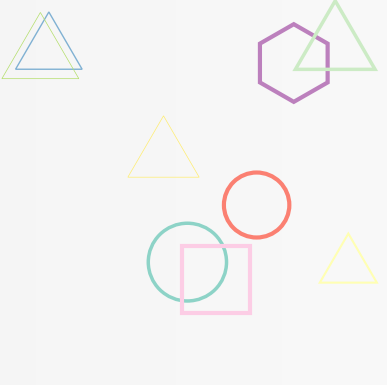[{"shape": "circle", "thickness": 2.5, "radius": 0.5, "center": [0.484, 0.319]}, {"shape": "triangle", "thickness": 1.5, "radius": 0.42, "center": [0.899, 0.308]}, {"shape": "circle", "thickness": 3, "radius": 0.42, "center": [0.662, 0.468]}, {"shape": "triangle", "thickness": 1, "radius": 0.5, "center": [0.126, 0.87]}, {"shape": "triangle", "thickness": 0.5, "radius": 0.57, "center": [0.104, 0.853]}, {"shape": "square", "thickness": 3, "radius": 0.44, "center": [0.558, 0.274]}, {"shape": "hexagon", "thickness": 3, "radius": 0.5, "center": [0.758, 0.836]}, {"shape": "triangle", "thickness": 2.5, "radius": 0.59, "center": [0.865, 0.879]}, {"shape": "triangle", "thickness": 0.5, "radius": 0.53, "center": [0.422, 0.593]}]